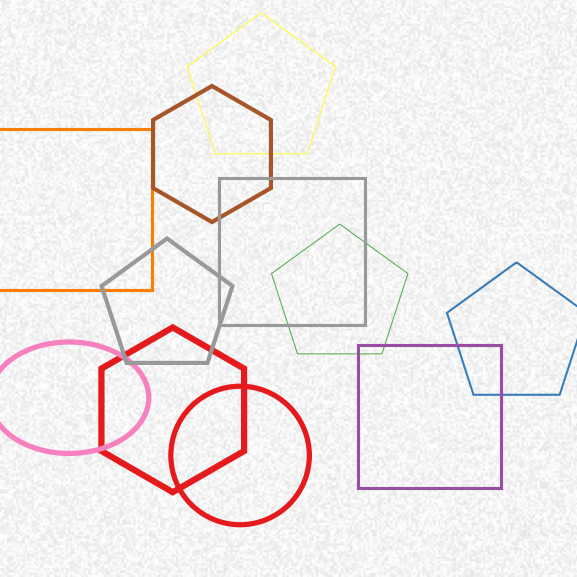[{"shape": "circle", "thickness": 2.5, "radius": 0.6, "center": [0.416, 0.21]}, {"shape": "hexagon", "thickness": 3, "radius": 0.71, "center": [0.299, 0.289]}, {"shape": "pentagon", "thickness": 1, "radius": 0.63, "center": [0.895, 0.418]}, {"shape": "pentagon", "thickness": 0.5, "radius": 0.62, "center": [0.588, 0.487]}, {"shape": "square", "thickness": 1.5, "radius": 0.62, "center": [0.744, 0.278]}, {"shape": "square", "thickness": 1.5, "radius": 0.69, "center": [0.125, 0.636]}, {"shape": "pentagon", "thickness": 0.5, "radius": 0.68, "center": [0.453, 0.842]}, {"shape": "hexagon", "thickness": 2, "radius": 0.59, "center": [0.367, 0.732]}, {"shape": "oval", "thickness": 2.5, "radius": 0.69, "center": [0.12, 0.31]}, {"shape": "square", "thickness": 1.5, "radius": 0.64, "center": [0.506, 0.564]}, {"shape": "pentagon", "thickness": 2, "radius": 0.6, "center": [0.289, 0.467]}]